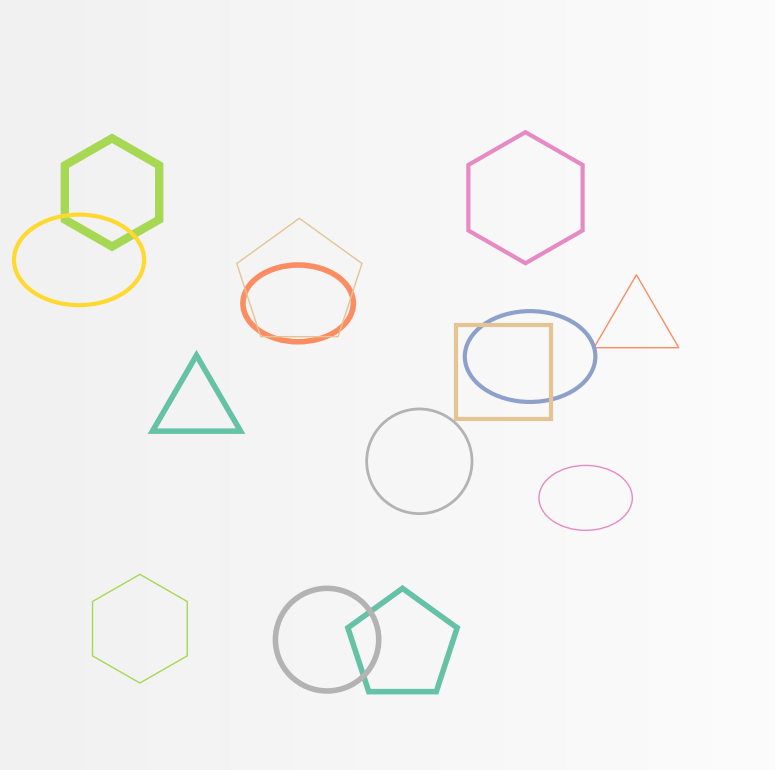[{"shape": "pentagon", "thickness": 2, "radius": 0.37, "center": [0.519, 0.162]}, {"shape": "triangle", "thickness": 2, "radius": 0.33, "center": [0.254, 0.473]}, {"shape": "oval", "thickness": 2, "radius": 0.36, "center": [0.385, 0.606]}, {"shape": "triangle", "thickness": 0.5, "radius": 0.32, "center": [0.821, 0.58]}, {"shape": "oval", "thickness": 1.5, "radius": 0.42, "center": [0.684, 0.537]}, {"shape": "oval", "thickness": 0.5, "radius": 0.3, "center": [0.756, 0.353]}, {"shape": "hexagon", "thickness": 1.5, "radius": 0.43, "center": [0.678, 0.743]}, {"shape": "hexagon", "thickness": 3, "radius": 0.35, "center": [0.145, 0.75]}, {"shape": "hexagon", "thickness": 0.5, "radius": 0.35, "center": [0.18, 0.184]}, {"shape": "oval", "thickness": 1.5, "radius": 0.42, "center": [0.102, 0.662]}, {"shape": "pentagon", "thickness": 0.5, "radius": 0.42, "center": [0.386, 0.632]}, {"shape": "square", "thickness": 1.5, "radius": 0.31, "center": [0.65, 0.517]}, {"shape": "circle", "thickness": 2, "radius": 0.33, "center": [0.422, 0.169]}, {"shape": "circle", "thickness": 1, "radius": 0.34, "center": [0.541, 0.401]}]